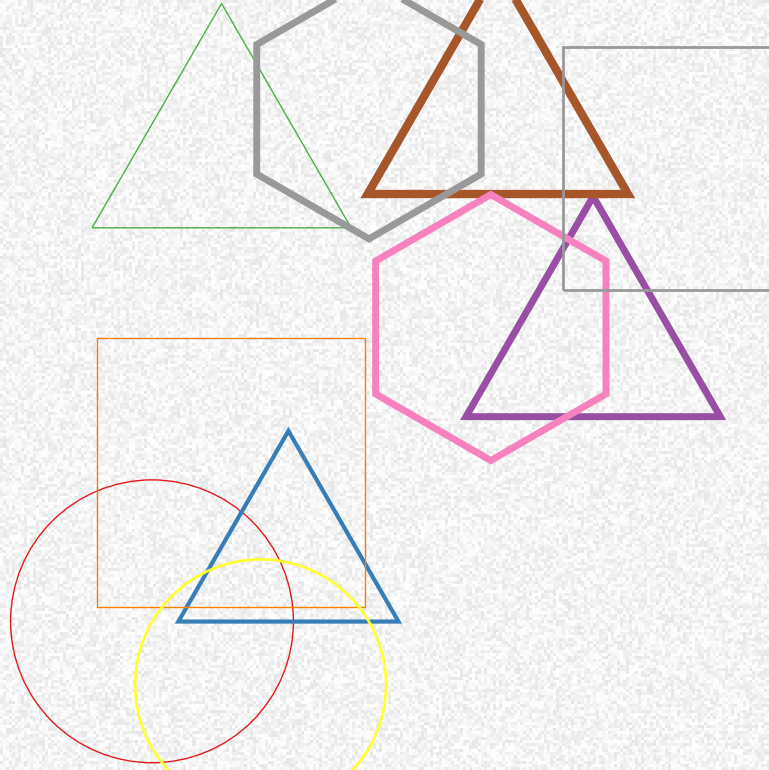[{"shape": "circle", "thickness": 0.5, "radius": 0.92, "center": [0.197, 0.193]}, {"shape": "triangle", "thickness": 1.5, "radius": 0.83, "center": [0.375, 0.275]}, {"shape": "triangle", "thickness": 0.5, "radius": 0.97, "center": [0.288, 0.801]}, {"shape": "triangle", "thickness": 2.5, "radius": 0.95, "center": [0.77, 0.554]}, {"shape": "square", "thickness": 0.5, "radius": 0.87, "center": [0.3, 0.386]}, {"shape": "circle", "thickness": 1, "radius": 0.82, "center": [0.338, 0.111]}, {"shape": "triangle", "thickness": 3, "radius": 0.98, "center": [0.647, 0.846]}, {"shape": "hexagon", "thickness": 2.5, "radius": 0.86, "center": [0.637, 0.575]}, {"shape": "hexagon", "thickness": 2.5, "radius": 0.84, "center": [0.479, 0.858]}, {"shape": "square", "thickness": 1, "radius": 0.79, "center": [0.889, 0.781]}]